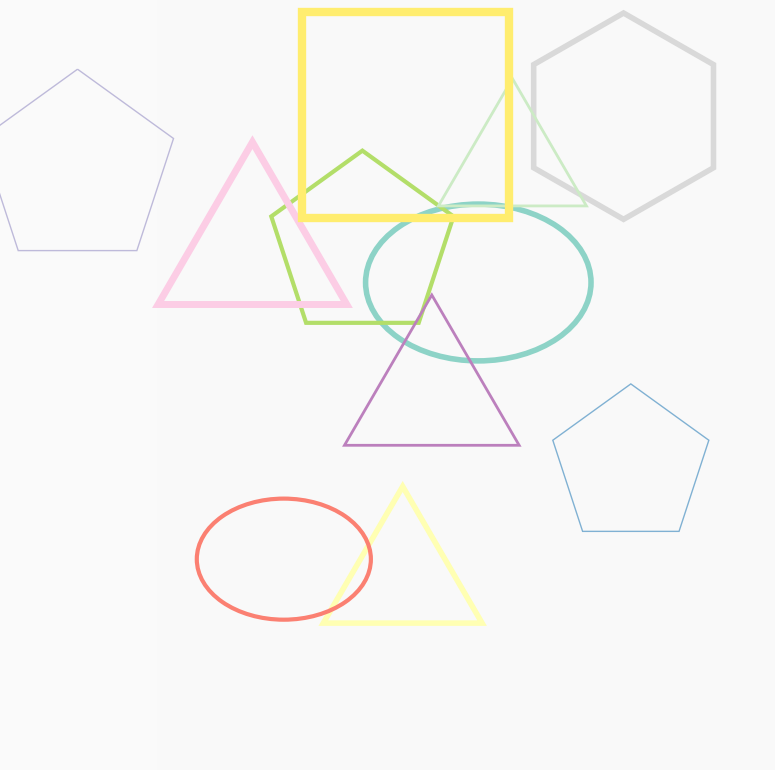[{"shape": "oval", "thickness": 2, "radius": 0.73, "center": [0.617, 0.633]}, {"shape": "triangle", "thickness": 2, "radius": 0.59, "center": [0.52, 0.25]}, {"shape": "pentagon", "thickness": 0.5, "radius": 0.65, "center": [0.1, 0.78]}, {"shape": "oval", "thickness": 1.5, "radius": 0.56, "center": [0.366, 0.274]}, {"shape": "pentagon", "thickness": 0.5, "radius": 0.53, "center": [0.814, 0.396]}, {"shape": "pentagon", "thickness": 1.5, "radius": 0.62, "center": [0.468, 0.681]}, {"shape": "triangle", "thickness": 2.5, "radius": 0.7, "center": [0.326, 0.675]}, {"shape": "hexagon", "thickness": 2, "radius": 0.67, "center": [0.805, 0.849]}, {"shape": "triangle", "thickness": 1, "radius": 0.65, "center": [0.557, 0.487]}, {"shape": "triangle", "thickness": 1, "radius": 0.55, "center": [0.661, 0.788]}, {"shape": "square", "thickness": 3, "radius": 0.67, "center": [0.523, 0.85]}]